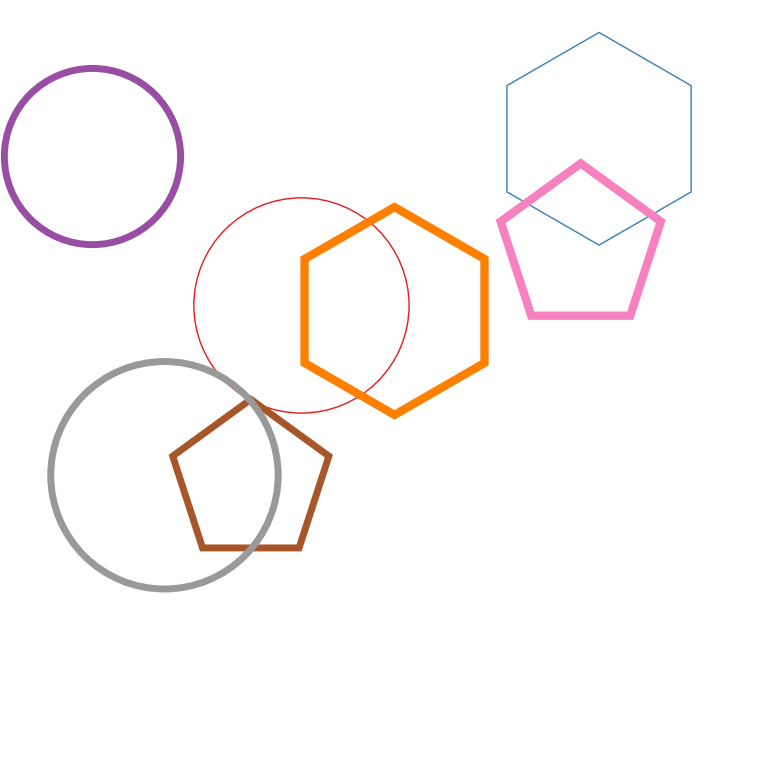[{"shape": "circle", "thickness": 0.5, "radius": 0.7, "center": [0.391, 0.603]}, {"shape": "hexagon", "thickness": 0.5, "radius": 0.69, "center": [0.778, 0.82]}, {"shape": "circle", "thickness": 2.5, "radius": 0.57, "center": [0.12, 0.797]}, {"shape": "hexagon", "thickness": 3, "radius": 0.67, "center": [0.512, 0.596]}, {"shape": "pentagon", "thickness": 2.5, "radius": 0.53, "center": [0.326, 0.375]}, {"shape": "pentagon", "thickness": 3, "radius": 0.55, "center": [0.754, 0.678]}, {"shape": "circle", "thickness": 2.5, "radius": 0.74, "center": [0.214, 0.383]}]